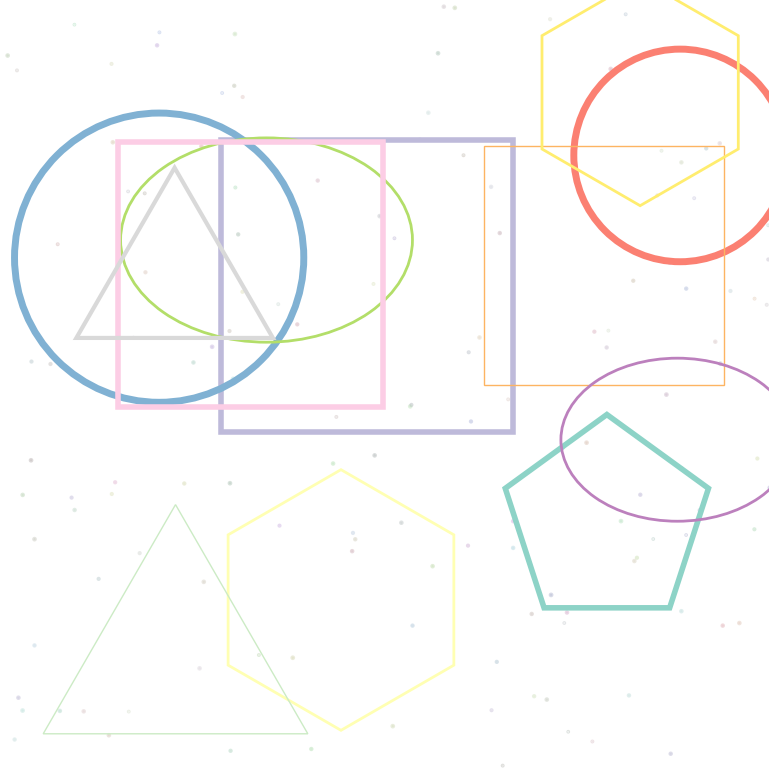[{"shape": "pentagon", "thickness": 2, "radius": 0.69, "center": [0.788, 0.323]}, {"shape": "hexagon", "thickness": 1, "radius": 0.85, "center": [0.443, 0.221]}, {"shape": "square", "thickness": 2, "radius": 0.95, "center": [0.477, 0.628]}, {"shape": "circle", "thickness": 2.5, "radius": 0.69, "center": [0.883, 0.798]}, {"shape": "circle", "thickness": 2.5, "radius": 0.94, "center": [0.207, 0.665]}, {"shape": "square", "thickness": 0.5, "radius": 0.78, "center": [0.785, 0.655]}, {"shape": "oval", "thickness": 1, "radius": 0.95, "center": [0.346, 0.688]}, {"shape": "square", "thickness": 2, "radius": 0.86, "center": [0.326, 0.644]}, {"shape": "triangle", "thickness": 1.5, "radius": 0.74, "center": [0.227, 0.635]}, {"shape": "oval", "thickness": 1, "radius": 0.76, "center": [0.88, 0.429]}, {"shape": "triangle", "thickness": 0.5, "radius": 0.99, "center": [0.228, 0.146]}, {"shape": "hexagon", "thickness": 1, "radius": 0.74, "center": [0.831, 0.88]}]